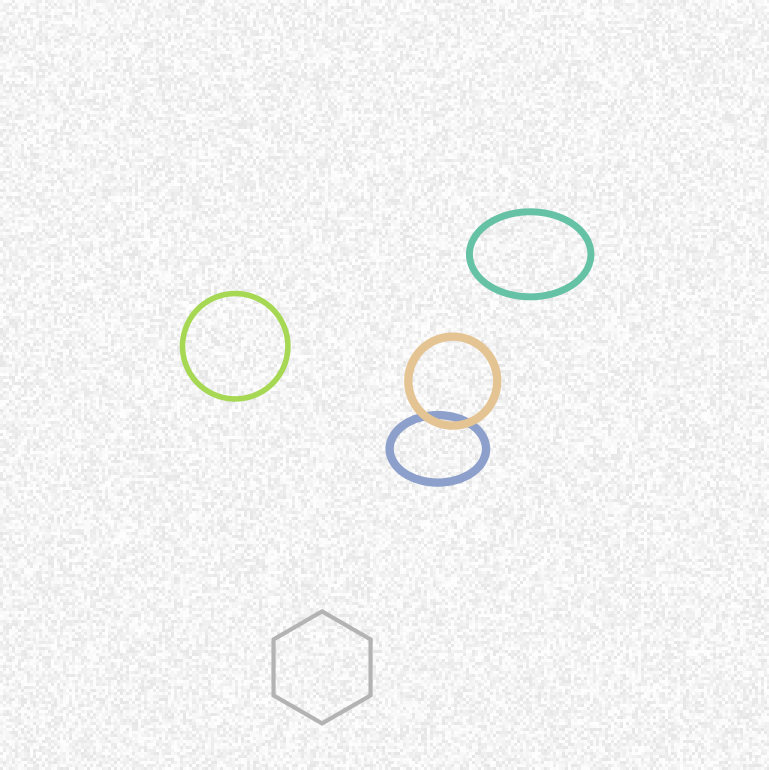[{"shape": "oval", "thickness": 2.5, "radius": 0.39, "center": [0.689, 0.67]}, {"shape": "oval", "thickness": 3, "radius": 0.31, "center": [0.569, 0.417]}, {"shape": "circle", "thickness": 2, "radius": 0.34, "center": [0.305, 0.55]}, {"shape": "circle", "thickness": 3, "radius": 0.29, "center": [0.588, 0.505]}, {"shape": "hexagon", "thickness": 1.5, "radius": 0.36, "center": [0.418, 0.133]}]